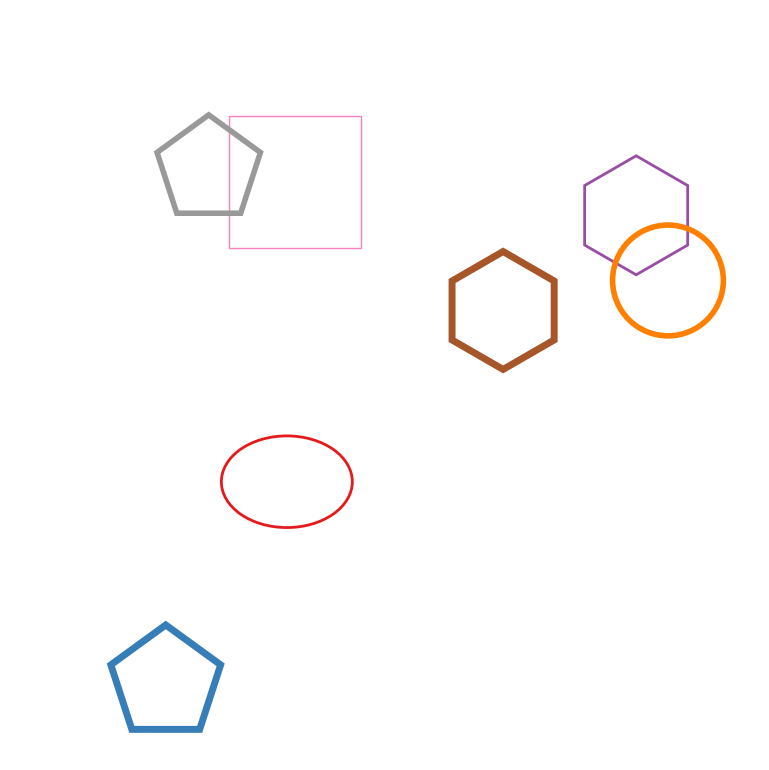[{"shape": "oval", "thickness": 1, "radius": 0.43, "center": [0.373, 0.374]}, {"shape": "pentagon", "thickness": 2.5, "radius": 0.37, "center": [0.215, 0.113]}, {"shape": "hexagon", "thickness": 1, "radius": 0.39, "center": [0.826, 0.72]}, {"shape": "circle", "thickness": 2, "radius": 0.36, "center": [0.867, 0.636]}, {"shape": "hexagon", "thickness": 2.5, "radius": 0.38, "center": [0.653, 0.597]}, {"shape": "square", "thickness": 0.5, "radius": 0.43, "center": [0.383, 0.764]}, {"shape": "pentagon", "thickness": 2, "radius": 0.35, "center": [0.271, 0.78]}]